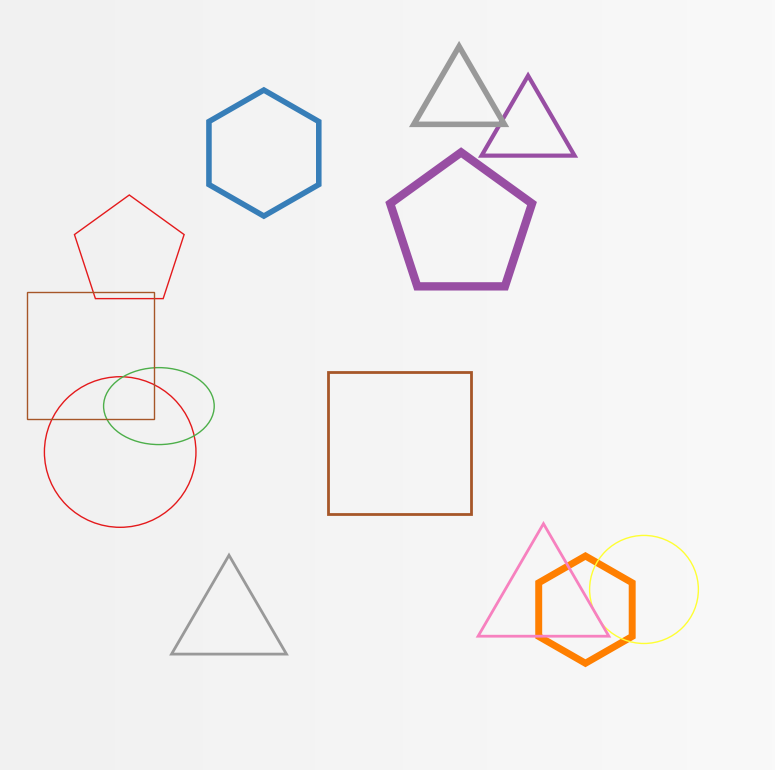[{"shape": "pentagon", "thickness": 0.5, "radius": 0.37, "center": [0.167, 0.672]}, {"shape": "circle", "thickness": 0.5, "radius": 0.49, "center": [0.155, 0.413]}, {"shape": "hexagon", "thickness": 2, "radius": 0.41, "center": [0.34, 0.801]}, {"shape": "oval", "thickness": 0.5, "radius": 0.36, "center": [0.205, 0.473]}, {"shape": "pentagon", "thickness": 3, "radius": 0.48, "center": [0.595, 0.706]}, {"shape": "triangle", "thickness": 1.5, "radius": 0.35, "center": [0.681, 0.832]}, {"shape": "hexagon", "thickness": 2.5, "radius": 0.35, "center": [0.755, 0.208]}, {"shape": "circle", "thickness": 0.5, "radius": 0.35, "center": [0.831, 0.234]}, {"shape": "square", "thickness": 0.5, "radius": 0.41, "center": [0.117, 0.538]}, {"shape": "square", "thickness": 1, "radius": 0.46, "center": [0.515, 0.425]}, {"shape": "triangle", "thickness": 1, "radius": 0.49, "center": [0.701, 0.222]}, {"shape": "triangle", "thickness": 1, "radius": 0.43, "center": [0.295, 0.193]}, {"shape": "triangle", "thickness": 2, "radius": 0.34, "center": [0.592, 0.872]}]